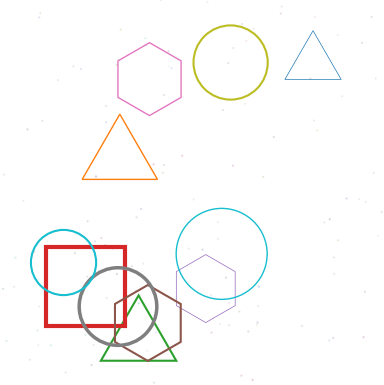[{"shape": "triangle", "thickness": 0.5, "radius": 0.42, "center": [0.813, 0.836]}, {"shape": "triangle", "thickness": 1, "radius": 0.56, "center": [0.311, 0.591]}, {"shape": "triangle", "thickness": 1.5, "radius": 0.57, "center": [0.36, 0.12]}, {"shape": "square", "thickness": 3, "radius": 0.51, "center": [0.222, 0.256]}, {"shape": "hexagon", "thickness": 0.5, "radius": 0.44, "center": [0.534, 0.25]}, {"shape": "hexagon", "thickness": 1.5, "radius": 0.49, "center": [0.384, 0.161]}, {"shape": "hexagon", "thickness": 1, "radius": 0.47, "center": [0.388, 0.794]}, {"shape": "circle", "thickness": 2.5, "radius": 0.5, "center": [0.306, 0.204]}, {"shape": "circle", "thickness": 1.5, "radius": 0.48, "center": [0.599, 0.838]}, {"shape": "circle", "thickness": 1, "radius": 0.59, "center": [0.576, 0.341]}, {"shape": "circle", "thickness": 1.5, "radius": 0.42, "center": [0.165, 0.318]}]